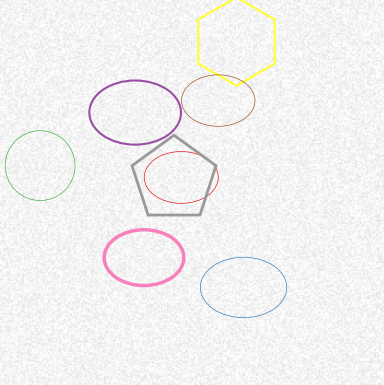[{"shape": "oval", "thickness": 0.5, "radius": 0.48, "center": [0.471, 0.539]}, {"shape": "oval", "thickness": 0.5, "radius": 0.56, "center": [0.633, 0.253]}, {"shape": "circle", "thickness": 0.5, "radius": 0.45, "center": [0.104, 0.57]}, {"shape": "oval", "thickness": 1.5, "radius": 0.6, "center": [0.351, 0.708]}, {"shape": "hexagon", "thickness": 1.5, "radius": 0.57, "center": [0.614, 0.892]}, {"shape": "oval", "thickness": 0.5, "radius": 0.48, "center": [0.567, 0.739]}, {"shape": "oval", "thickness": 2.5, "radius": 0.52, "center": [0.374, 0.331]}, {"shape": "pentagon", "thickness": 2, "radius": 0.57, "center": [0.452, 0.534]}]